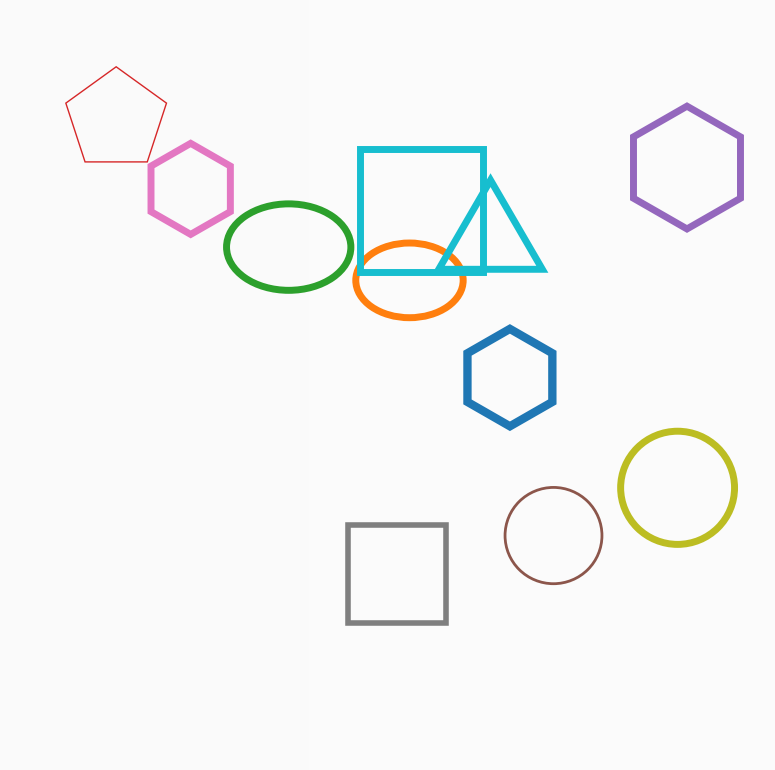[{"shape": "hexagon", "thickness": 3, "radius": 0.32, "center": [0.658, 0.51]}, {"shape": "oval", "thickness": 2.5, "radius": 0.35, "center": [0.528, 0.636]}, {"shape": "oval", "thickness": 2.5, "radius": 0.4, "center": [0.373, 0.679]}, {"shape": "pentagon", "thickness": 0.5, "radius": 0.34, "center": [0.15, 0.845]}, {"shape": "hexagon", "thickness": 2.5, "radius": 0.4, "center": [0.886, 0.782]}, {"shape": "circle", "thickness": 1, "radius": 0.31, "center": [0.714, 0.304]}, {"shape": "hexagon", "thickness": 2.5, "radius": 0.3, "center": [0.246, 0.755]}, {"shape": "square", "thickness": 2, "radius": 0.32, "center": [0.512, 0.254]}, {"shape": "circle", "thickness": 2.5, "radius": 0.37, "center": [0.874, 0.366]}, {"shape": "square", "thickness": 2.5, "radius": 0.4, "center": [0.544, 0.726]}, {"shape": "triangle", "thickness": 2.5, "radius": 0.39, "center": [0.633, 0.689]}]